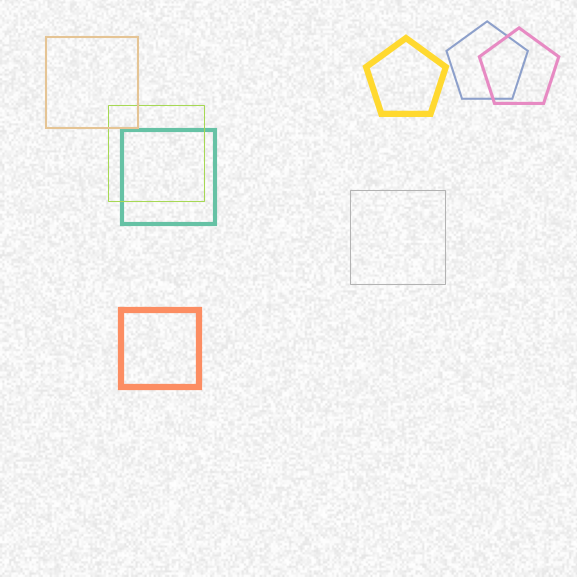[{"shape": "square", "thickness": 2, "radius": 0.41, "center": [0.292, 0.693]}, {"shape": "square", "thickness": 3, "radius": 0.33, "center": [0.277, 0.395]}, {"shape": "pentagon", "thickness": 1, "radius": 0.37, "center": [0.844, 0.888]}, {"shape": "pentagon", "thickness": 1.5, "radius": 0.36, "center": [0.899, 0.879]}, {"shape": "square", "thickness": 0.5, "radius": 0.42, "center": [0.27, 0.734]}, {"shape": "pentagon", "thickness": 3, "radius": 0.36, "center": [0.703, 0.861]}, {"shape": "square", "thickness": 1, "radius": 0.4, "center": [0.159, 0.856]}, {"shape": "square", "thickness": 0.5, "radius": 0.41, "center": [0.688, 0.589]}]